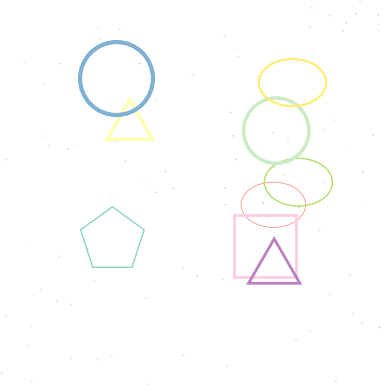[{"shape": "pentagon", "thickness": 1, "radius": 0.43, "center": [0.292, 0.376]}, {"shape": "triangle", "thickness": 2.5, "radius": 0.34, "center": [0.337, 0.672]}, {"shape": "oval", "thickness": 0.5, "radius": 0.42, "center": [0.71, 0.468]}, {"shape": "circle", "thickness": 3, "radius": 0.47, "center": [0.303, 0.796]}, {"shape": "oval", "thickness": 1, "radius": 0.44, "center": [0.775, 0.527]}, {"shape": "square", "thickness": 2, "radius": 0.4, "center": [0.689, 0.362]}, {"shape": "triangle", "thickness": 2, "radius": 0.38, "center": [0.712, 0.303]}, {"shape": "circle", "thickness": 2.5, "radius": 0.42, "center": [0.718, 0.661]}, {"shape": "oval", "thickness": 1.5, "radius": 0.44, "center": [0.76, 0.786]}]